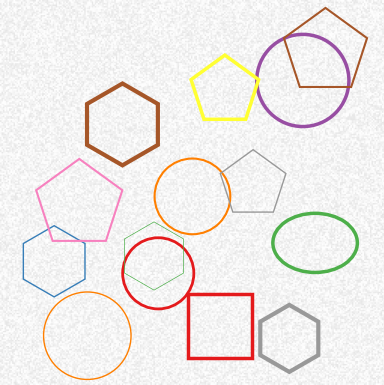[{"shape": "square", "thickness": 2.5, "radius": 0.41, "center": [0.571, 0.154]}, {"shape": "circle", "thickness": 2, "radius": 0.46, "center": [0.411, 0.29]}, {"shape": "hexagon", "thickness": 1, "radius": 0.46, "center": [0.141, 0.321]}, {"shape": "hexagon", "thickness": 0.5, "radius": 0.44, "center": [0.4, 0.335]}, {"shape": "oval", "thickness": 2.5, "radius": 0.55, "center": [0.818, 0.369]}, {"shape": "circle", "thickness": 2.5, "radius": 0.6, "center": [0.787, 0.791]}, {"shape": "circle", "thickness": 1.5, "radius": 0.49, "center": [0.5, 0.49]}, {"shape": "circle", "thickness": 1, "radius": 0.57, "center": [0.227, 0.128]}, {"shape": "pentagon", "thickness": 2.5, "radius": 0.46, "center": [0.584, 0.765]}, {"shape": "hexagon", "thickness": 3, "radius": 0.53, "center": [0.318, 0.677]}, {"shape": "pentagon", "thickness": 1.5, "radius": 0.57, "center": [0.845, 0.866]}, {"shape": "pentagon", "thickness": 1.5, "radius": 0.59, "center": [0.206, 0.47]}, {"shape": "pentagon", "thickness": 1, "radius": 0.45, "center": [0.657, 0.522]}, {"shape": "hexagon", "thickness": 3, "radius": 0.43, "center": [0.751, 0.121]}]